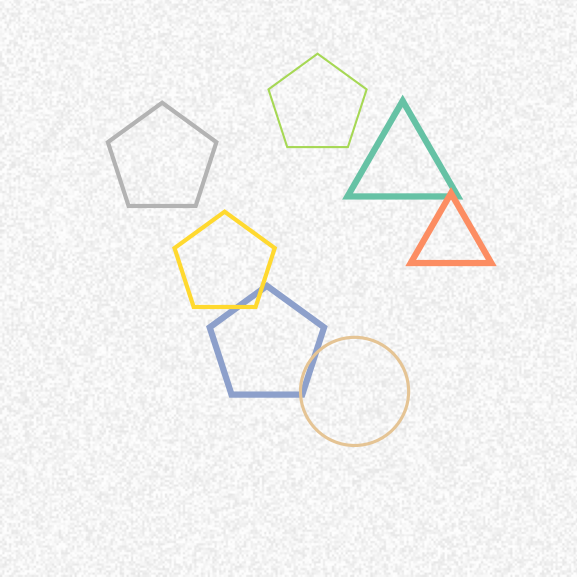[{"shape": "triangle", "thickness": 3, "radius": 0.55, "center": [0.697, 0.714]}, {"shape": "triangle", "thickness": 3, "radius": 0.4, "center": [0.781, 0.584]}, {"shape": "pentagon", "thickness": 3, "radius": 0.52, "center": [0.462, 0.4]}, {"shape": "pentagon", "thickness": 1, "radius": 0.45, "center": [0.55, 0.817]}, {"shape": "pentagon", "thickness": 2, "radius": 0.46, "center": [0.389, 0.541]}, {"shape": "circle", "thickness": 1.5, "radius": 0.47, "center": [0.614, 0.321]}, {"shape": "pentagon", "thickness": 2, "radius": 0.49, "center": [0.281, 0.722]}]